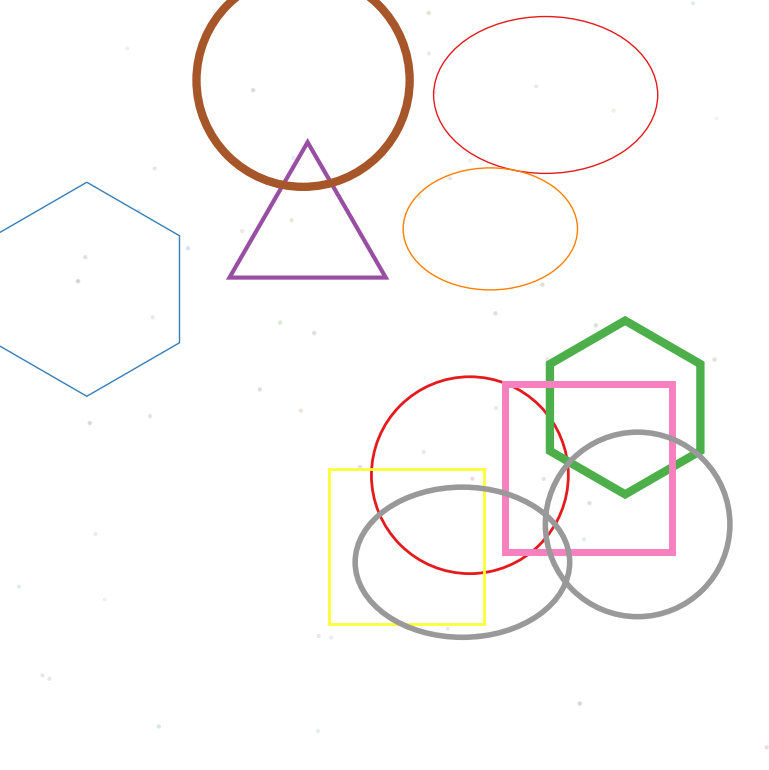[{"shape": "oval", "thickness": 0.5, "radius": 0.73, "center": [0.709, 0.877]}, {"shape": "circle", "thickness": 1, "radius": 0.64, "center": [0.61, 0.383]}, {"shape": "hexagon", "thickness": 0.5, "radius": 0.69, "center": [0.113, 0.624]}, {"shape": "hexagon", "thickness": 3, "radius": 0.56, "center": [0.812, 0.471]}, {"shape": "triangle", "thickness": 1.5, "radius": 0.59, "center": [0.4, 0.698]}, {"shape": "oval", "thickness": 0.5, "radius": 0.57, "center": [0.637, 0.703]}, {"shape": "square", "thickness": 1, "radius": 0.5, "center": [0.528, 0.29]}, {"shape": "circle", "thickness": 3, "radius": 0.69, "center": [0.394, 0.896]}, {"shape": "square", "thickness": 2.5, "radius": 0.54, "center": [0.764, 0.392]}, {"shape": "circle", "thickness": 2, "radius": 0.6, "center": [0.828, 0.319]}, {"shape": "oval", "thickness": 2, "radius": 0.7, "center": [0.601, 0.27]}]